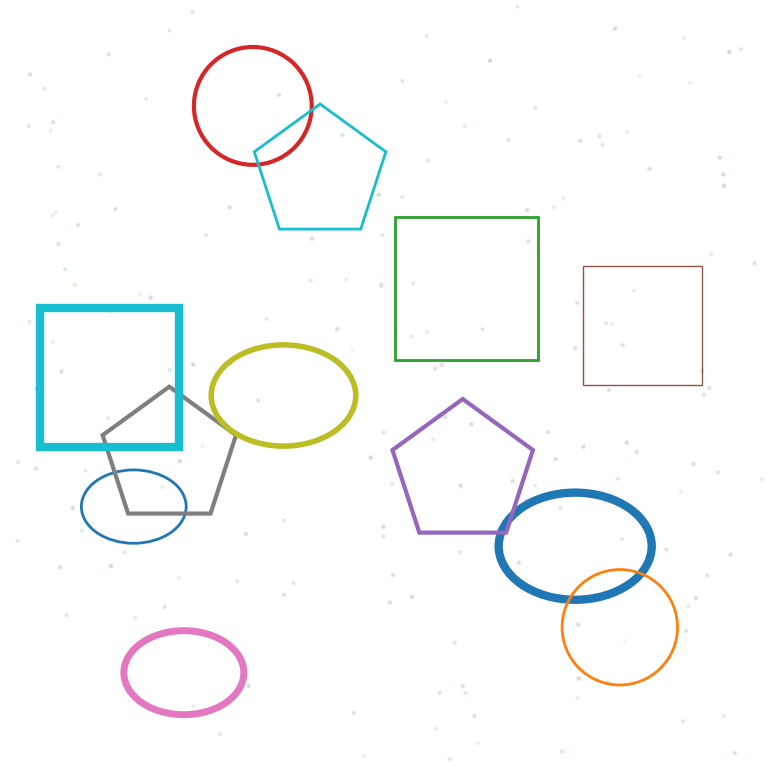[{"shape": "oval", "thickness": 1, "radius": 0.34, "center": [0.174, 0.342]}, {"shape": "oval", "thickness": 3, "radius": 0.5, "center": [0.747, 0.291]}, {"shape": "circle", "thickness": 1, "radius": 0.37, "center": [0.805, 0.185]}, {"shape": "square", "thickness": 1, "radius": 0.46, "center": [0.606, 0.625]}, {"shape": "circle", "thickness": 1.5, "radius": 0.38, "center": [0.328, 0.862]}, {"shape": "pentagon", "thickness": 1.5, "radius": 0.48, "center": [0.601, 0.386]}, {"shape": "square", "thickness": 0.5, "radius": 0.39, "center": [0.834, 0.577]}, {"shape": "oval", "thickness": 2.5, "radius": 0.39, "center": [0.239, 0.126]}, {"shape": "pentagon", "thickness": 1.5, "radius": 0.46, "center": [0.22, 0.407]}, {"shape": "oval", "thickness": 2, "radius": 0.47, "center": [0.368, 0.486]}, {"shape": "pentagon", "thickness": 1, "radius": 0.45, "center": [0.416, 0.775]}, {"shape": "square", "thickness": 3, "radius": 0.45, "center": [0.142, 0.509]}]